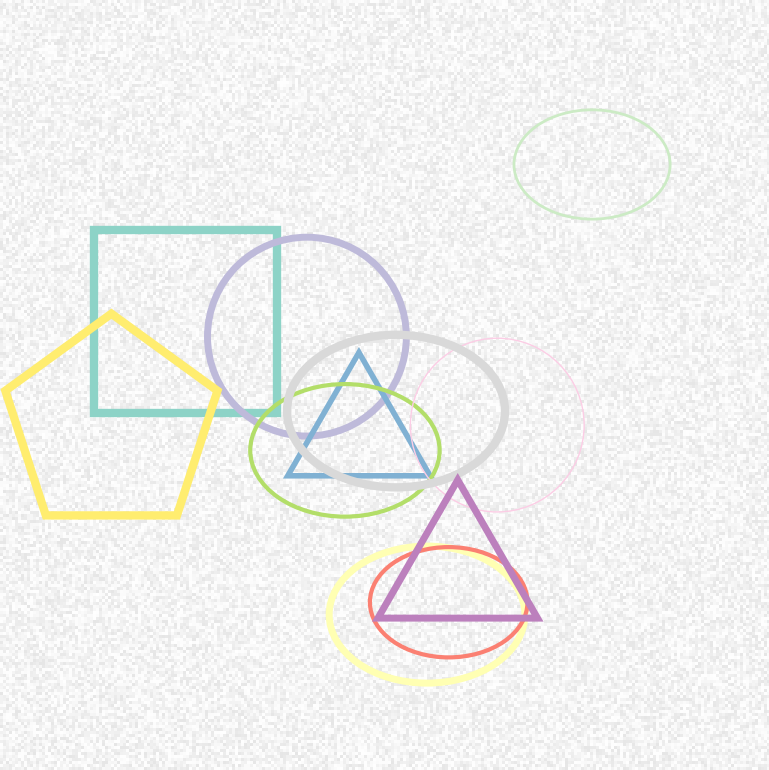[{"shape": "square", "thickness": 3, "radius": 0.59, "center": [0.241, 0.582]}, {"shape": "oval", "thickness": 2.5, "radius": 0.64, "center": [0.555, 0.202]}, {"shape": "circle", "thickness": 2.5, "radius": 0.65, "center": [0.399, 0.563]}, {"shape": "oval", "thickness": 1.5, "radius": 0.51, "center": [0.583, 0.218]}, {"shape": "triangle", "thickness": 2, "radius": 0.53, "center": [0.466, 0.435]}, {"shape": "oval", "thickness": 1.5, "radius": 0.61, "center": [0.448, 0.415]}, {"shape": "circle", "thickness": 0.5, "radius": 0.56, "center": [0.646, 0.448]}, {"shape": "oval", "thickness": 3, "radius": 0.71, "center": [0.514, 0.466]}, {"shape": "triangle", "thickness": 2.5, "radius": 0.6, "center": [0.594, 0.257]}, {"shape": "oval", "thickness": 1, "radius": 0.51, "center": [0.769, 0.786]}, {"shape": "pentagon", "thickness": 3, "radius": 0.72, "center": [0.145, 0.448]}]